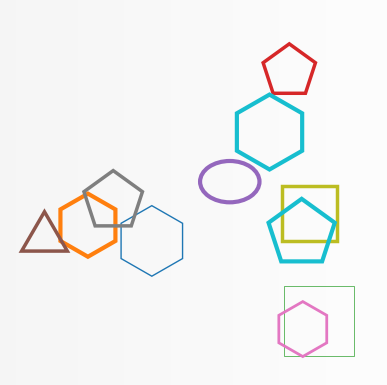[{"shape": "hexagon", "thickness": 1, "radius": 0.46, "center": [0.392, 0.374]}, {"shape": "hexagon", "thickness": 3, "radius": 0.41, "center": [0.227, 0.415]}, {"shape": "square", "thickness": 0.5, "radius": 0.45, "center": [0.823, 0.165]}, {"shape": "pentagon", "thickness": 2.5, "radius": 0.35, "center": [0.747, 0.815]}, {"shape": "oval", "thickness": 3, "radius": 0.38, "center": [0.593, 0.528]}, {"shape": "triangle", "thickness": 2.5, "radius": 0.34, "center": [0.115, 0.382]}, {"shape": "hexagon", "thickness": 2, "radius": 0.36, "center": [0.781, 0.145]}, {"shape": "pentagon", "thickness": 2.5, "radius": 0.4, "center": [0.292, 0.478]}, {"shape": "square", "thickness": 2.5, "radius": 0.36, "center": [0.799, 0.446]}, {"shape": "hexagon", "thickness": 3, "radius": 0.49, "center": [0.696, 0.657]}, {"shape": "pentagon", "thickness": 3, "radius": 0.45, "center": [0.778, 0.394]}]